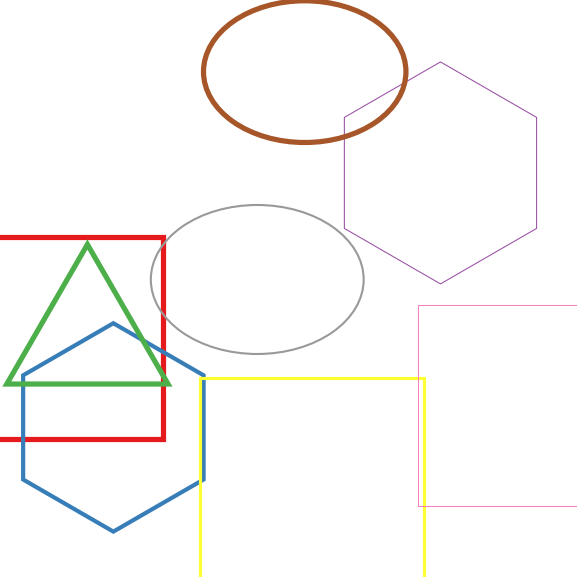[{"shape": "square", "thickness": 2.5, "radius": 0.87, "center": [0.107, 0.413]}, {"shape": "hexagon", "thickness": 2, "radius": 0.9, "center": [0.196, 0.259]}, {"shape": "triangle", "thickness": 2.5, "radius": 0.81, "center": [0.151, 0.415]}, {"shape": "hexagon", "thickness": 0.5, "radius": 0.96, "center": [0.763, 0.7]}, {"shape": "square", "thickness": 1.5, "radius": 0.97, "center": [0.54, 0.15]}, {"shape": "oval", "thickness": 2.5, "radius": 0.88, "center": [0.528, 0.875]}, {"shape": "square", "thickness": 0.5, "radius": 0.87, "center": [0.899, 0.297]}, {"shape": "oval", "thickness": 1, "radius": 0.92, "center": [0.445, 0.515]}]